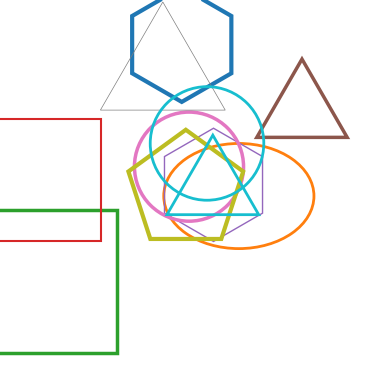[{"shape": "hexagon", "thickness": 3, "radius": 0.74, "center": [0.472, 0.884]}, {"shape": "oval", "thickness": 2, "radius": 0.98, "center": [0.62, 0.491]}, {"shape": "square", "thickness": 2.5, "radius": 0.93, "center": [0.116, 0.269]}, {"shape": "square", "thickness": 1.5, "radius": 0.79, "center": [0.102, 0.532]}, {"shape": "hexagon", "thickness": 1, "radius": 0.74, "center": [0.555, 0.52]}, {"shape": "triangle", "thickness": 2.5, "radius": 0.68, "center": [0.784, 0.711]}, {"shape": "circle", "thickness": 2.5, "radius": 0.71, "center": [0.491, 0.567]}, {"shape": "triangle", "thickness": 0.5, "radius": 0.94, "center": [0.423, 0.808]}, {"shape": "pentagon", "thickness": 3, "radius": 0.78, "center": [0.483, 0.506]}, {"shape": "triangle", "thickness": 2, "radius": 0.69, "center": [0.553, 0.511]}, {"shape": "circle", "thickness": 2, "radius": 0.74, "center": [0.538, 0.627]}]